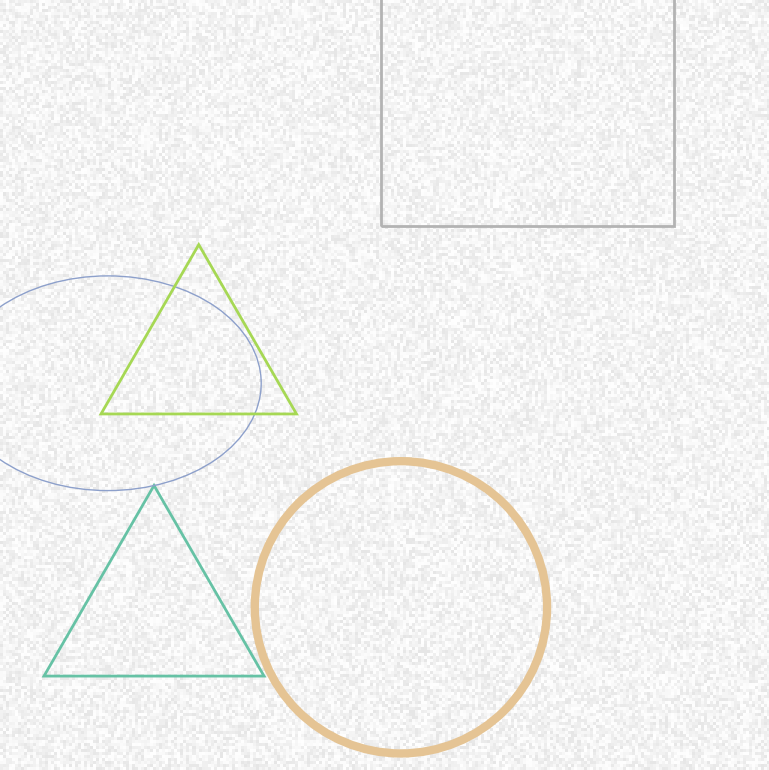[{"shape": "triangle", "thickness": 1, "radius": 0.82, "center": [0.2, 0.204]}, {"shape": "oval", "thickness": 0.5, "radius": 1.0, "center": [0.14, 0.502]}, {"shape": "triangle", "thickness": 1, "radius": 0.73, "center": [0.258, 0.536]}, {"shape": "circle", "thickness": 3, "radius": 0.95, "center": [0.521, 0.211]}, {"shape": "square", "thickness": 1, "radius": 0.95, "center": [0.685, 0.898]}]